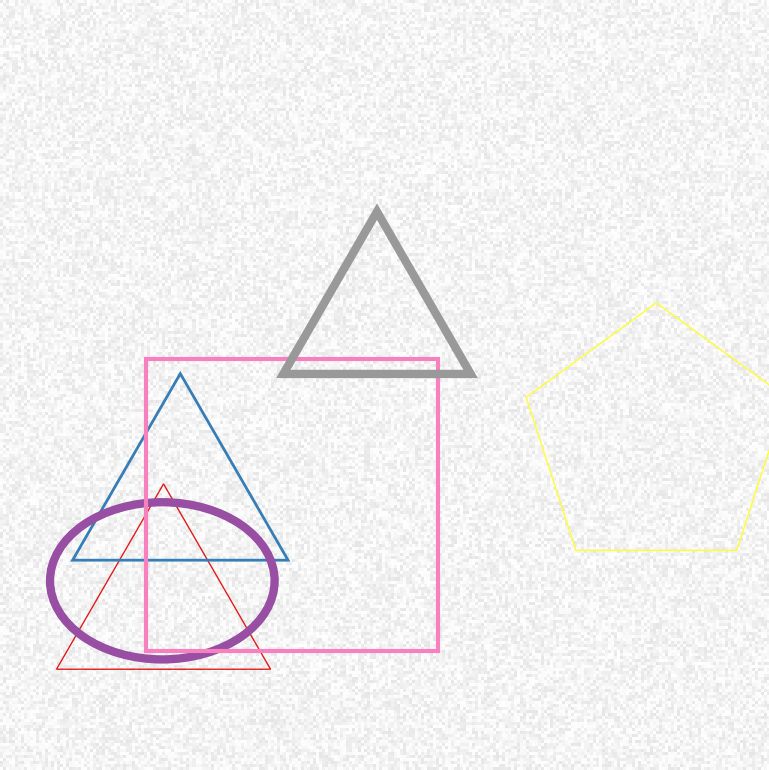[{"shape": "triangle", "thickness": 0.5, "radius": 0.8, "center": [0.212, 0.211]}, {"shape": "triangle", "thickness": 1, "radius": 0.81, "center": [0.234, 0.353]}, {"shape": "oval", "thickness": 3, "radius": 0.73, "center": [0.211, 0.246]}, {"shape": "pentagon", "thickness": 0.5, "radius": 0.89, "center": [0.852, 0.429]}, {"shape": "square", "thickness": 1.5, "radius": 0.95, "center": [0.379, 0.345]}, {"shape": "triangle", "thickness": 3, "radius": 0.7, "center": [0.49, 0.585]}]